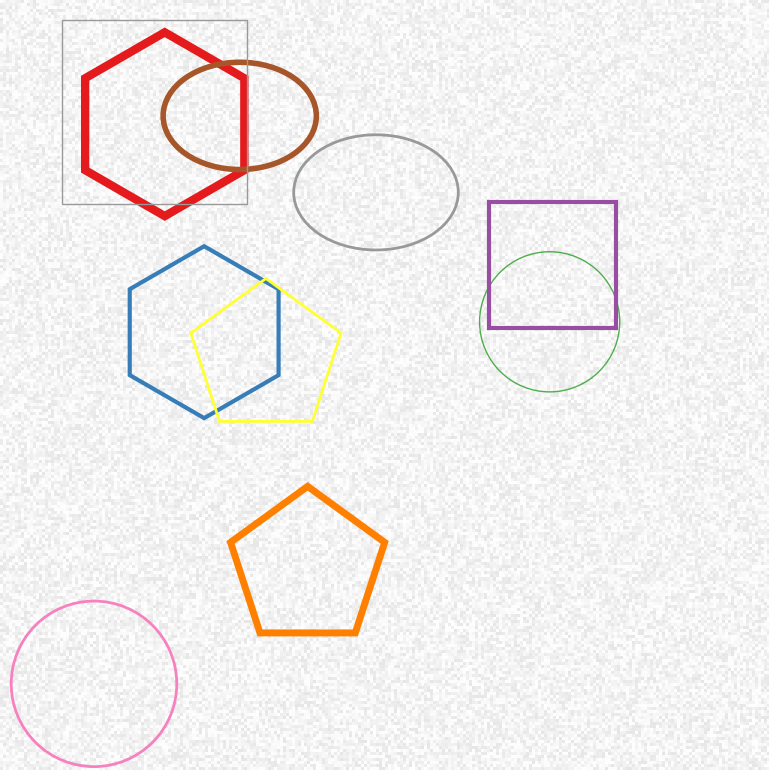[{"shape": "hexagon", "thickness": 3, "radius": 0.6, "center": [0.214, 0.839]}, {"shape": "hexagon", "thickness": 1.5, "radius": 0.56, "center": [0.265, 0.569]}, {"shape": "circle", "thickness": 0.5, "radius": 0.45, "center": [0.714, 0.582]}, {"shape": "square", "thickness": 1.5, "radius": 0.41, "center": [0.718, 0.656]}, {"shape": "pentagon", "thickness": 2.5, "radius": 0.53, "center": [0.4, 0.263]}, {"shape": "pentagon", "thickness": 1, "radius": 0.51, "center": [0.345, 0.536]}, {"shape": "oval", "thickness": 2, "radius": 0.5, "center": [0.311, 0.849]}, {"shape": "circle", "thickness": 1, "radius": 0.54, "center": [0.122, 0.112]}, {"shape": "square", "thickness": 0.5, "radius": 0.6, "center": [0.201, 0.855]}, {"shape": "oval", "thickness": 1, "radius": 0.53, "center": [0.488, 0.75]}]